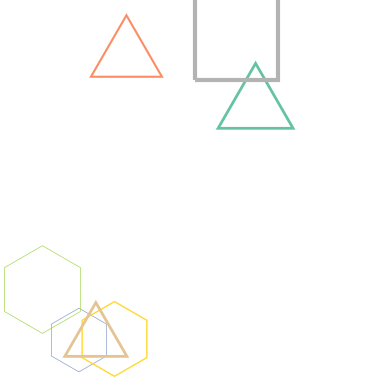[{"shape": "triangle", "thickness": 2, "radius": 0.56, "center": [0.664, 0.723]}, {"shape": "triangle", "thickness": 1.5, "radius": 0.53, "center": [0.328, 0.854]}, {"shape": "hexagon", "thickness": 0.5, "radius": 0.41, "center": [0.205, 0.117]}, {"shape": "hexagon", "thickness": 0.5, "radius": 0.57, "center": [0.11, 0.248]}, {"shape": "hexagon", "thickness": 1, "radius": 0.49, "center": [0.297, 0.12]}, {"shape": "triangle", "thickness": 2, "radius": 0.47, "center": [0.249, 0.121]}, {"shape": "square", "thickness": 3, "radius": 0.54, "center": [0.614, 0.899]}]